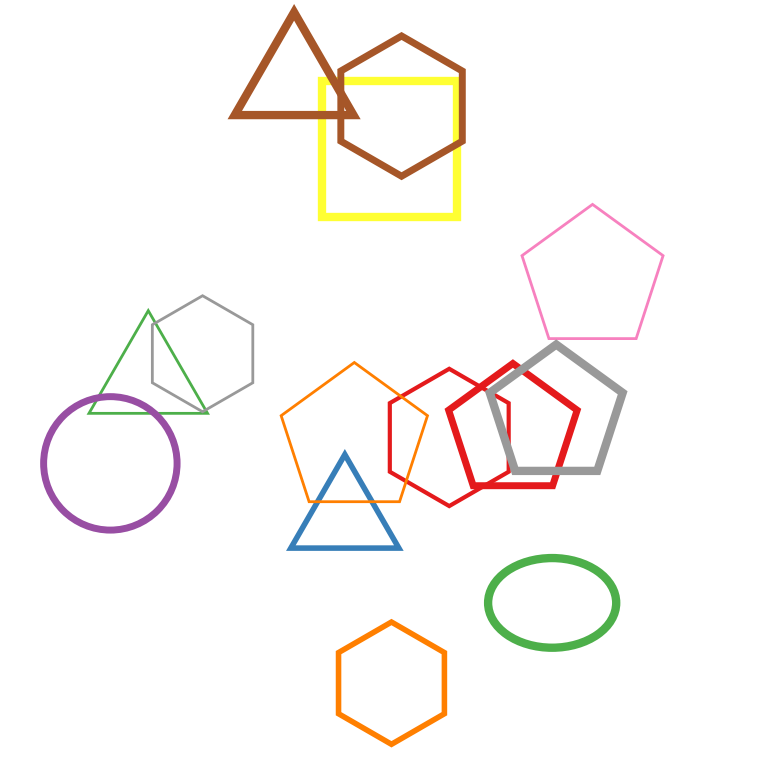[{"shape": "pentagon", "thickness": 2.5, "radius": 0.44, "center": [0.666, 0.44]}, {"shape": "hexagon", "thickness": 1.5, "radius": 0.45, "center": [0.583, 0.432]}, {"shape": "triangle", "thickness": 2, "radius": 0.4, "center": [0.448, 0.329]}, {"shape": "oval", "thickness": 3, "radius": 0.42, "center": [0.717, 0.217]}, {"shape": "triangle", "thickness": 1, "radius": 0.44, "center": [0.193, 0.508]}, {"shape": "circle", "thickness": 2.5, "radius": 0.43, "center": [0.143, 0.398]}, {"shape": "hexagon", "thickness": 2, "radius": 0.4, "center": [0.508, 0.113]}, {"shape": "pentagon", "thickness": 1, "radius": 0.5, "center": [0.46, 0.429]}, {"shape": "square", "thickness": 3, "radius": 0.44, "center": [0.506, 0.807]}, {"shape": "triangle", "thickness": 3, "radius": 0.44, "center": [0.382, 0.895]}, {"shape": "hexagon", "thickness": 2.5, "radius": 0.46, "center": [0.522, 0.862]}, {"shape": "pentagon", "thickness": 1, "radius": 0.48, "center": [0.77, 0.638]}, {"shape": "hexagon", "thickness": 1, "radius": 0.38, "center": [0.263, 0.541]}, {"shape": "pentagon", "thickness": 3, "radius": 0.45, "center": [0.722, 0.462]}]